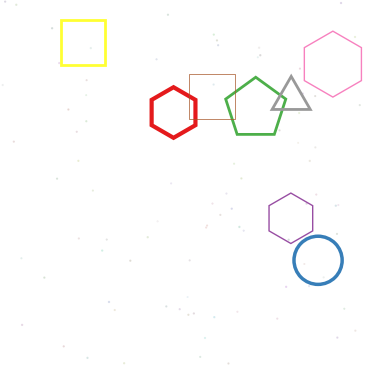[{"shape": "hexagon", "thickness": 3, "radius": 0.33, "center": [0.451, 0.708]}, {"shape": "circle", "thickness": 2.5, "radius": 0.31, "center": [0.826, 0.324]}, {"shape": "pentagon", "thickness": 2, "radius": 0.41, "center": [0.664, 0.717]}, {"shape": "hexagon", "thickness": 1, "radius": 0.33, "center": [0.755, 0.433]}, {"shape": "square", "thickness": 2, "radius": 0.29, "center": [0.216, 0.891]}, {"shape": "square", "thickness": 0.5, "radius": 0.3, "center": [0.55, 0.749]}, {"shape": "hexagon", "thickness": 1, "radius": 0.43, "center": [0.865, 0.833]}, {"shape": "triangle", "thickness": 2, "radius": 0.29, "center": [0.756, 0.744]}]